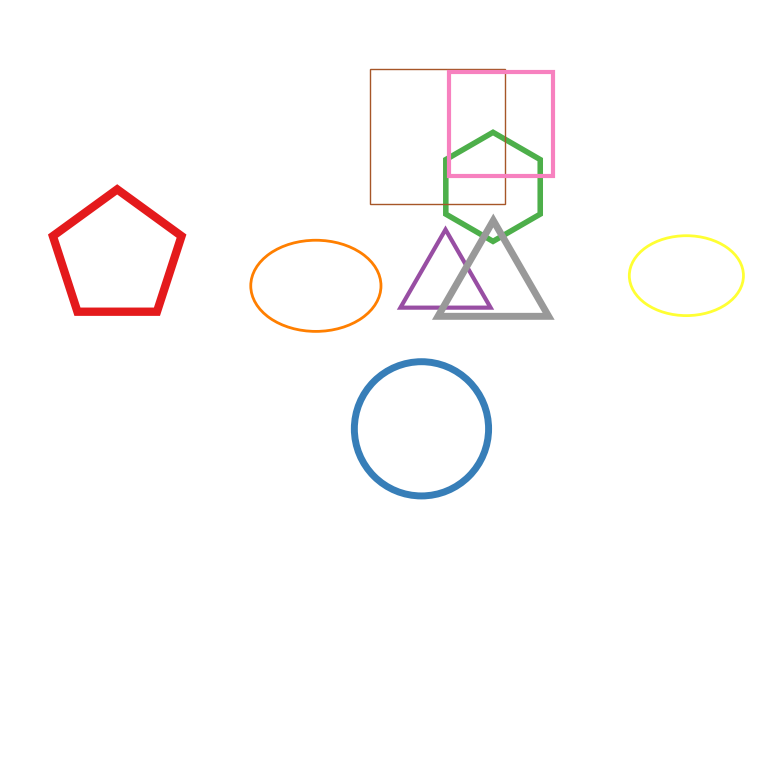[{"shape": "pentagon", "thickness": 3, "radius": 0.44, "center": [0.152, 0.666]}, {"shape": "circle", "thickness": 2.5, "radius": 0.44, "center": [0.547, 0.443]}, {"shape": "hexagon", "thickness": 2, "radius": 0.35, "center": [0.64, 0.757]}, {"shape": "triangle", "thickness": 1.5, "radius": 0.34, "center": [0.579, 0.634]}, {"shape": "oval", "thickness": 1, "radius": 0.42, "center": [0.41, 0.629]}, {"shape": "oval", "thickness": 1, "radius": 0.37, "center": [0.891, 0.642]}, {"shape": "square", "thickness": 0.5, "radius": 0.44, "center": [0.568, 0.823]}, {"shape": "square", "thickness": 1.5, "radius": 0.34, "center": [0.651, 0.839]}, {"shape": "triangle", "thickness": 2.5, "radius": 0.41, "center": [0.641, 0.631]}]